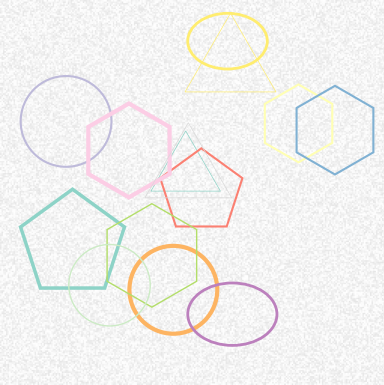[{"shape": "triangle", "thickness": 0.5, "radius": 0.52, "center": [0.482, 0.556]}, {"shape": "pentagon", "thickness": 2.5, "radius": 0.71, "center": [0.188, 0.367]}, {"shape": "hexagon", "thickness": 1.5, "radius": 0.51, "center": [0.775, 0.68]}, {"shape": "circle", "thickness": 1.5, "radius": 0.59, "center": [0.172, 0.685]}, {"shape": "pentagon", "thickness": 1.5, "radius": 0.56, "center": [0.523, 0.503]}, {"shape": "hexagon", "thickness": 1.5, "radius": 0.58, "center": [0.87, 0.662]}, {"shape": "circle", "thickness": 3, "radius": 0.57, "center": [0.45, 0.247]}, {"shape": "hexagon", "thickness": 1, "radius": 0.67, "center": [0.394, 0.337]}, {"shape": "hexagon", "thickness": 3, "radius": 0.61, "center": [0.335, 0.609]}, {"shape": "triangle", "thickness": 0.5, "radius": 0.65, "center": [0.489, 0.551]}, {"shape": "oval", "thickness": 2, "radius": 0.58, "center": [0.604, 0.184]}, {"shape": "circle", "thickness": 1, "radius": 0.53, "center": [0.284, 0.259]}, {"shape": "triangle", "thickness": 0.5, "radius": 0.68, "center": [0.599, 0.829]}, {"shape": "oval", "thickness": 2, "radius": 0.52, "center": [0.591, 0.893]}]